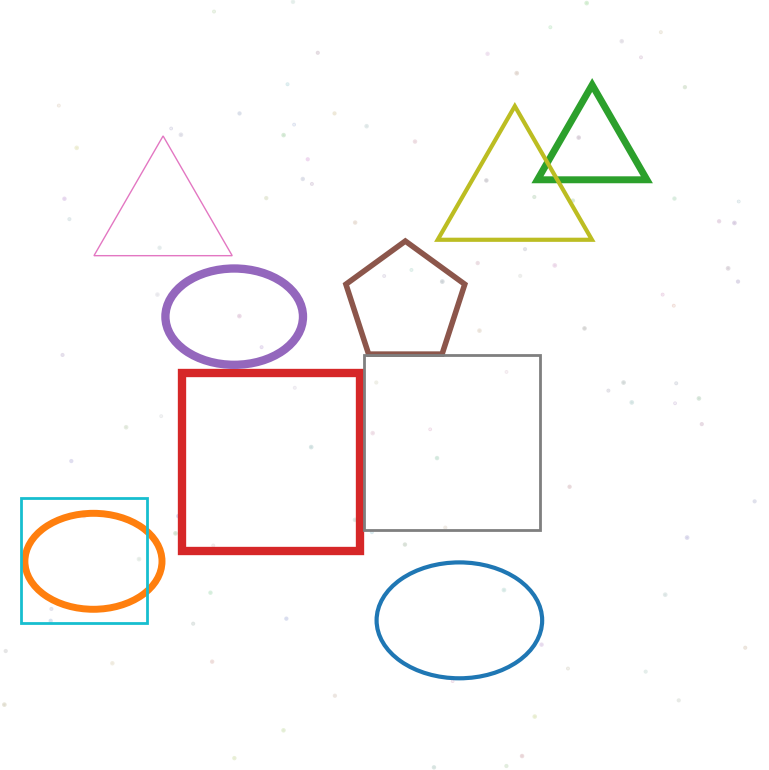[{"shape": "oval", "thickness": 1.5, "radius": 0.54, "center": [0.597, 0.194]}, {"shape": "oval", "thickness": 2.5, "radius": 0.45, "center": [0.121, 0.271]}, {"shape": "triangle", "thickness": 2.5, "radius": 0.41, "center": [0.769, 0.808]}, {"shape": "square", "thickness": 3, "radius": 0.58, "center": [0.352, 0.4]}, {"shape": "oval", "thickness": 3, "radius": 0.45, "center": [0.304, 0.589]}, {"shape": "pentagon", "thickness": 2, "radius": 0.41, "center": [0.526, 0.606]}, {"shape": "triangle", "thickness": 0.5, "radius": 0.52, "center": [0.212, 0.72]}, {"shape": "square", "thickness": 1, "radius": 0.57, "center": [0.587, 0.425]}, {"shape": "triangle", "thickness": 1.5, "radius": 0.58, "center": [0.669, 0.746]}, {"shape": "square", "thickness": 1, "radius": 0.41, "center": [0.109, 0.272]}]